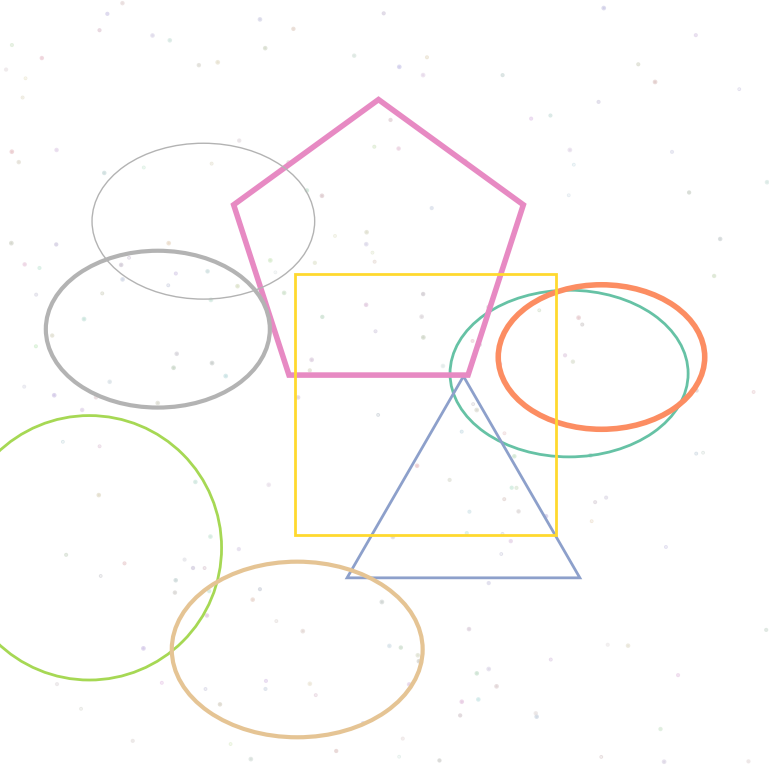[{"shape": "oval", "thickness": 1, "radius": 0.77, "center": [0.739, 0.515]}, {"shape": "oval", "thickness": 2, "radius": 0.67, "center": [0.781, 0.536]}, {"shape": "triangle", "thickness": 1, "radius": 0.87, "center": [0.602, 0.337]}, {"shape": "pentagon", "thickness": 2, "radius": 0.99, "center": [0.492, 0.673]}, {"shape": "circle", "thickness": 1, "radius": 0.86, "center": [0.116, 0.289]}, {"shape": "square", "thickness": 1, "radius": 0.85, "center": [0.553, 0.475]}, {"shape": "oval", "thickness": 1.5, "radius": 0.81, "center": [0.386, 0.157]}, {"shape": "oval", "thickness": 1.5, "radius": 0.73, "center": [0.205, 0.573]}, {"shape": "oval", "thickness": 0.5, "radius": 0.72, "center": [0.264, 0.713]}]